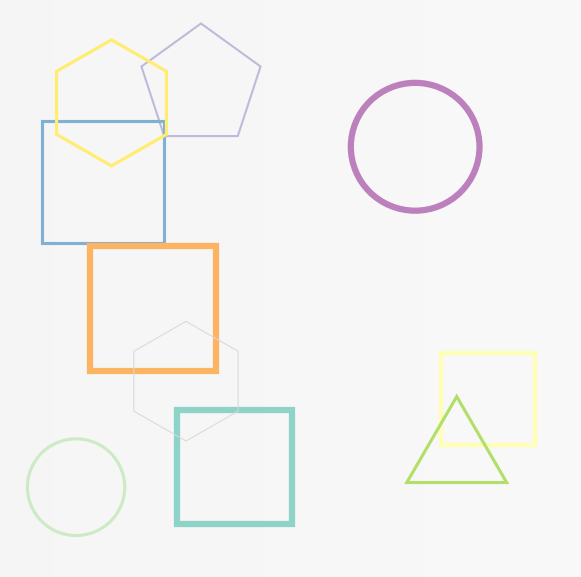[{"shape": "square", "thickness": 3, "radius": 0.5, "center": [0.404, 0.19]}, {"shape": "square", "thickness": 2, "radius": 0.4, "center": [0.84, 0.308]}, {"shape": "pentagon", "thickness": 1, "radius": 0.54, "center": [0.346, 0.851]}, {"shape": "square", "thickness": 1.5, "radius": 0.53, "center": [0.177, 0.684]}, {"shape": "square", "thickness": 3, "radius": 0.54, "center": [0.263, 0.465]}, {"shape": "triangle", "thickness": 1.5, "radius": 0.5, "center": [0.786, 0.213]}, {"shape": "hexagon", "thickness": 0.5, "radius": 0.52, "center": [0.32, 0.339]}, {"shape": "circle", "thickness": 3, "radius": 0.55, "center": [0.714, 0.745]}, {"shape": "circle", "thickness": 1.5, "radius": 0.42, "center": [0.131, 0.156]}, {"shape": "hexagon", "thickness": 1.5, "radius": 0.55, "center": [0.192, 0.821]}]